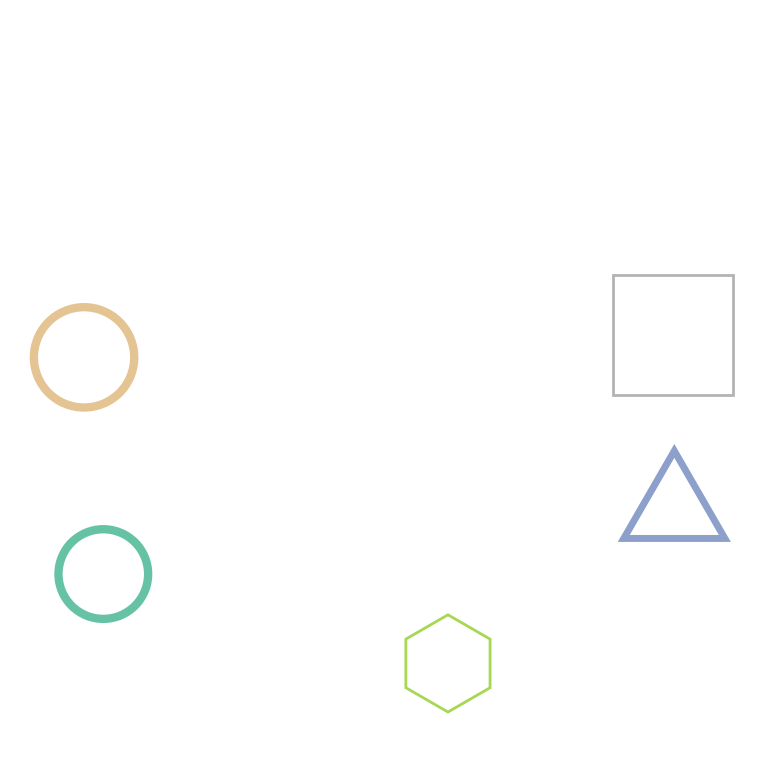[{"shape": "circle", "thickness": 3, "radius": 0.29, "center": [0.134, 0.254]}, {"shape": "triangle", "thickness": 2.5, "radius": 0.38, "center": [0.876, 0.339]}, {"shape": "hexagon", "thickness": 1, "radius": 0.32, "center": [0.582, 0.138]}, {"shape": "circle", "thickness": 3, "radius": 0.33, "center": [0.109, 0.536]}, {"shape": "square", "thickness": 1, "radius": 0.39, "center": [0.874, 0.565]}]